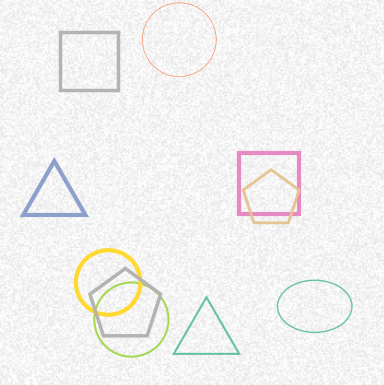[{"shape": "oval", "thickness": 1, "radius": 0.48, "center": [0.818, 0.204]}, {"shape": "triangle", "thickness": 1.5, "radius": 0.49, "center": [0.536, 0.13]}, {"shape": "circle", "thickness": 0.5, "radius": 0.48, "center": [0.466, 0.897]}, {"shape": "triangle", "thickness": 3, "radius": 0.47, "center": [0.141, 0.488]}, {"shape": "square", "thickness": 3, "radius": 0.39, "center": [0.698, 0.523]}, {"shape": "circle", "thickness": 1.5, "radius": 0.48, "center": [0.341, 0.17]}, {"shape": "circle", "thickness": 3, "radius": 0.42, "center": [0.281, 0.266]}, {"shape": "pentagon", "thickness": 2, "radius": 0.38, "center": [0.704, 0.483]}, {"shape": "pentagon", "thickness": 2.5, "radius": 0.48, "center": [0.325, 0.206]}, {"shape": "square", "thickness": 2.5, "radius": 0.37, "center": [0.231, 0.841]}]